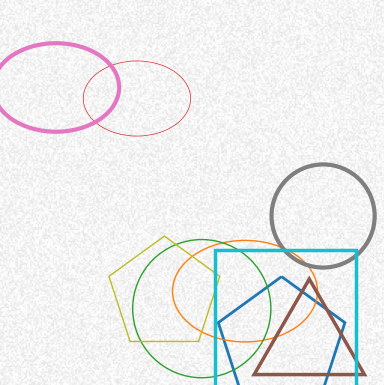[{"shape": "pentagon", "thickness": 2, "radius": 0.86, "center": [0.731, 0.109]}, {"shape": "oval", "thickness": 1, "radius": 0.94, "center": [0.636, 0.244]}, {"shape": "circle", "thickness": 1, "radius": 0.9, "center": [0.524, 0.198]}, {"shape": "oval", "thickness": 0.5, "radius": 0.7, "center": [0.356, 0.744]}, {"shape": "triangle", "thickness": 2.5, "radius": 0.83, "center": [0.803, 0.11]}, {"shape": "oval", "thickness": 3, "radius": 0.82, "center": [0.145, 0.773]}, {"shape": "circle", "thickness": 3, "radius": 0.67, "center": [0.839, 0.439]}, {"shape": "pentagon", "thickness": 1, "radius": 0.76, "center": [0.427, 0.236]}, {"shape": "square", "thickness": 2.5, "radius": 0.91, "center": [0.741, 0.167]}]